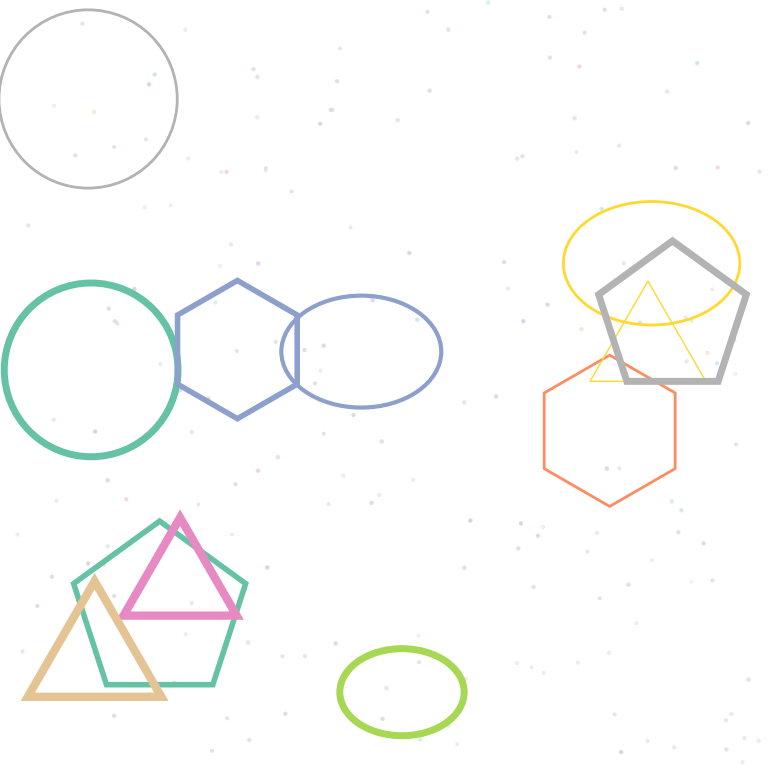[{"shape": "pentagon", "thickness": 2, "radius": 0.59, "center": [0.207, 0.206]}, {"shape": "circle", "thickness": 2.5, "radius": 0.56, "center": [0.118, 0.52]}, {"shape": "hexagon", "thickness": 1, "radius": 0.49, "center": [0.792, 0.441]}, {"shape": "hexagon", "thickness": 2, "radius": 0.45, "center": [0.308, 0.546]}, {"shape": "oval", "thickness": 1.5, "radius": 0.52, "center": [0.469, 0.543]}, {"shape": "triangle", "thickness": 3, "radius": 0.42, "center": [0.234, 0.243]}, {"shape": "oval", "thickness": 2.5, "radius": 0.4, "center": [0.522, 0.101]}, {"shape": "oval", "thickness": 1, "radius": 0.57, "center": [0.846, 0.658]}, {"shape": "triangle", "thickness": 0.5, "radius": 0.43, "center": [0.841, 0.548]}, {"shape": "triangle", "thickness": 3, "radius": 0.5, "center": [0.123, 0.145]}, {"shape": "pentagon", "thickness": 2.5, "radius": 0.5, "center": [0.873, 0.586]}, {"shape": "circle", "thickness": 1, "radius": 0.58, "center": [0.114, 0.871]}]